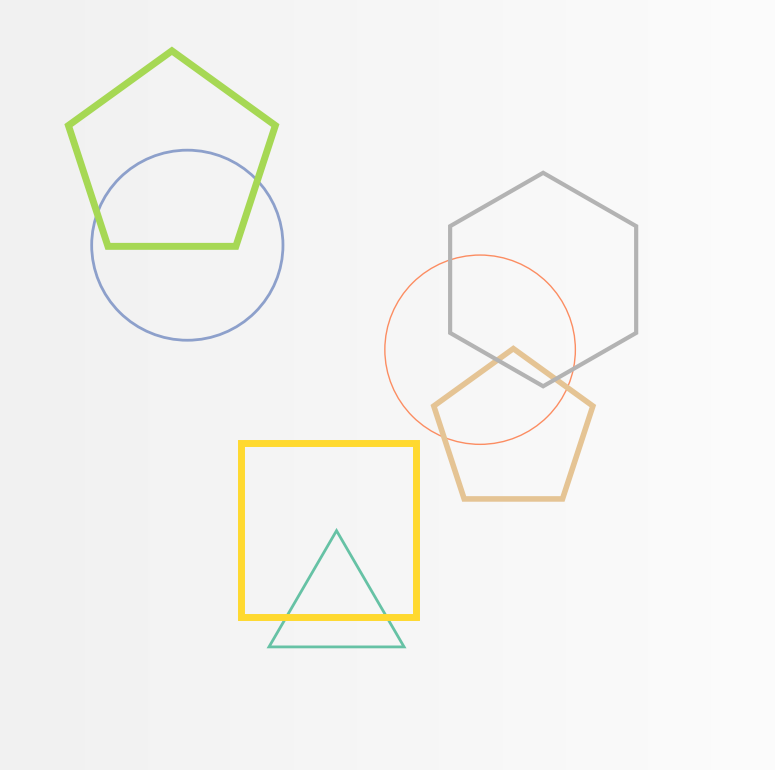[{"shape": "triangle", "thickness": 1, "radius": 0.5, "center": [0.434, 0.21]}, {"shape": "circle", "thickness": 0.5, "radius": 0.61, "center": [0.619, 0.546]}, {"shape": "circle", "thickness": 1, "radius": 0.62, "center": [0.242, 0.682]}, {"shape": "pentagon", "thickness": 2.5, "radius": 0.7, "center": [0.222, 0.794]}, {"shape": "square", "thickness": 2.5, "radius": 0.56, "center": [0.424, 0.311]}, {"shape": "pentagon", "thickness": 2, "radius": 0.54, "center": [0.662, 0.439]}, {"shape": "hexagon", "thickness": 1.5, "radius": 0.69, "center": [0.701, 0.637]}]